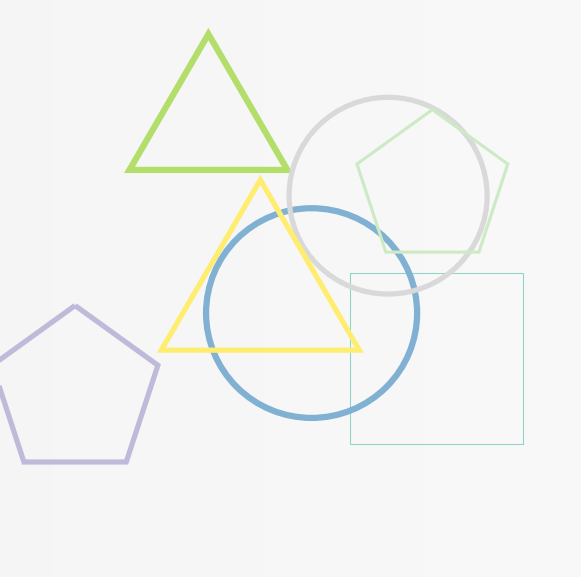[{"shape": "square", "thickness": 0.5, "radius": 0.74, "center": [0.751, 0.378]}, {"shape": "pentagon", "thickness": 2.5, "radius": 0.75, "center": [0.129, 0.32]}, {"shape": "circle", "thickness": 3, "radius": 0.91, "center": [0.536, 0.457]}, {"shape": "triangle", "thickness": 3, "radius": 0.78, "center": [0.359, 0.783]}, {"shape": "circle", "thickness": 2.5, "radius": 0.85, "center": [0.668, 0.66]}, {"shape": "pentagon", "thickness": 1.5, "radius": 0.68, "center": [0.744, 0.673]}, {"shape": "triangle", "thickness": 2.5, "radius": 0.98, "center": [0.448, 0.491]}]